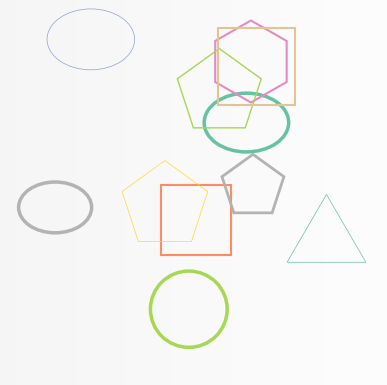[{"shape": "triangle", "thickness": 0.5, "radius": 0.59, "center": [0.843, 0.378]}, {"shape": "oval", "thickness": 2.5, "radius": 0.55, "center": [0.636, 0.682]}, {"shape": "square", "thickness": 1.5, "radius": 0.45, "center": [0.506, 0.429]}, {"shape": "oval", "thickness": 0.5, "radius": 0.56, "center": [0.234, 0.898]}, {"shape": "hexagon", "thickness": 1.5, "radius": 0.53, "center": [0.648, 0.84]}, {"shape": "circle", "thickness": 2.5, "radius": 0.5, "center": [0.487, 0.197]}, {"shape": "pentagon", "thickness": 1, "radius": 0.57, "center": [0.566, 0.76]}, {"shape": "pentagon", "thickness": 0.5, "radius": 0.58, "center": [0.426, 0.467]}, {"shape": "square", "thickness": 1.5, "radius": 0.5, "center": [0.661, 0.828]}, {"shape": "pentagon", "thickness": 2, "radius": 0.42, "center": [0.653, 0.515]}, {"shape": "oval", "thickness": 2.5, "radius": 0.47, "center": [0.142, 0.461]}]